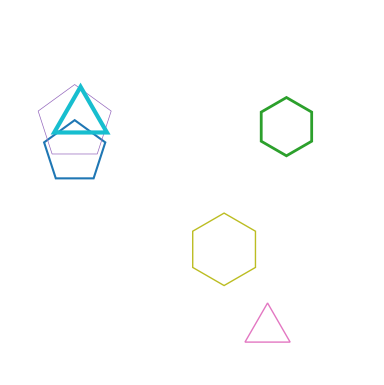[{"shape": "pentagon", "thickness": 1.5, "radius": 0.42, "center": [0.194, 0.604]}, {"shape": "hexagon", "thickness": 2, "radius": 0.38, "center": [0.744, 0.671]}, {"shape": "pentagon", "thickness": 0.5, "radius": 0.5, "center": [0.194, 0.681]}, {"shape": "triangle", "thickness": 1, "radius": 0.34, "center": [0.695, 0.145]}, {"shape": "hexagon", "thickness": 1, "radius": 0.47, "center": [0.582, 0.352]}, {"shape": "triangle", "thickness": 3, "radius": 0.4, "center": [0.209, 0.695]}]